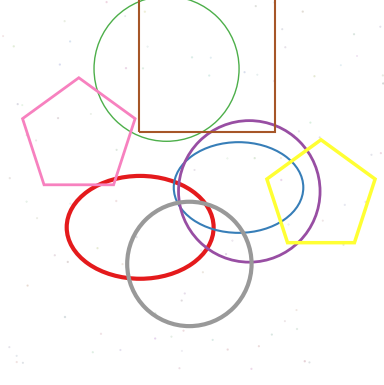[{"shape": "oval", "thickness": 3, "radius": 0.95, "center": [0.364, 0.41]}, {"shape": "oval", "thickness": 1.5, "radius": 0.84, "center": [0.62, 0.513]}, {"shape": "circle", "thickness": 1, "radius": 0.94, "center": [0.433, 0.821]}, {"shape": "circle", "thickness": 2, "radius": 0.92, "center": [0.648, 0.503]}, {"shape": "pentagon", "thickness": 2.5, "radius": 0.74, "center": [0.834, 0.489]}, {"shape": "square", "thickness": 1.5, "radius": 0.88, "center": [0.538, 0.835]}, {"shape": "pentagon", "thickness": 2, "radius": 0.77, "center": [0.205, 0.644]}, {"shape": "circle", "thickness": 3, "radius": 0.81, "center": [0.492, 0.314]}]